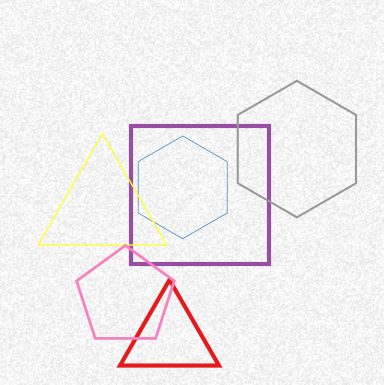[{"shape": "triangle", "thickness": 3, "radius": 0.74, "center": [0.44, 0.125]}, {"shape": "hexagon", "thickness": 0.5, "radius": 0.67, "center": [0.475, 0.514]}, {"shape": "square", "thickness": 3, "radius": 0.9, "center": [0.521, 0.492]}, {"shape": "triangle", "thickness": 1, "radius": 0.96, "center": [0.266, 0.46]}, {"shape": "pentagon", "thickness": 2, "radius": 0.67, "center": [0.326, 0.229]}, {"shape": "hexagon", "thickness": 1.5, "radius": 0.89, "center": [0.771, 0.613]}]